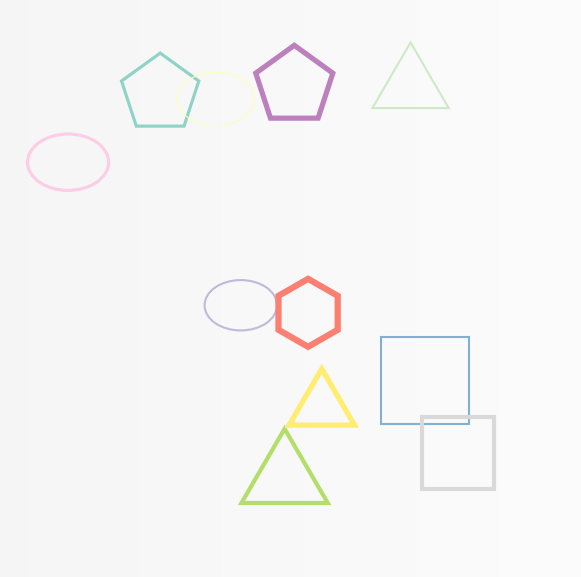[{"shape": "pentagon", "thickness": 1.5, "radius": 0.35, "center": [0.276, 0.837]}, {"shape": "oval", "thickness": 0.5, "radius": 0.33, "center": [0.371, 0.828]}, {"shape": "oval", "thickness": 1, "radius": 0.31, "center": [0.414, 0.471]}, {"shape": "hexagon", "thickness": 3, "radius": 0.29, "center": [0.53, 0.457]}, {"shape": "square", "thickness": 1, "radius": 0.38, "center": [0.732, 0.34]}, {"shape": "triangle", "thickness": 2, "radius": 0.43, "center": [0.49, 0.171]}, {"shape": "oval", "thickness": 1.5, "radius": 0.35, "center": [0.117, 0.718]}, {"shape": "square", "thickness": 2, "radius": 0.31, "center": [0.788, 0.215]}, {"shape": "pentagon", "thickness": 2.5, "radius": 0.35, "center": [0.506, 0.851]}, {"shape": "triangle", "thickness": 1, "radius": 0.38, "center": [0.706, 0.85]}, {"shape": "triangle", "thickness": 2.5, "radius": 0.32, "center": [0.554, 0.295]}]